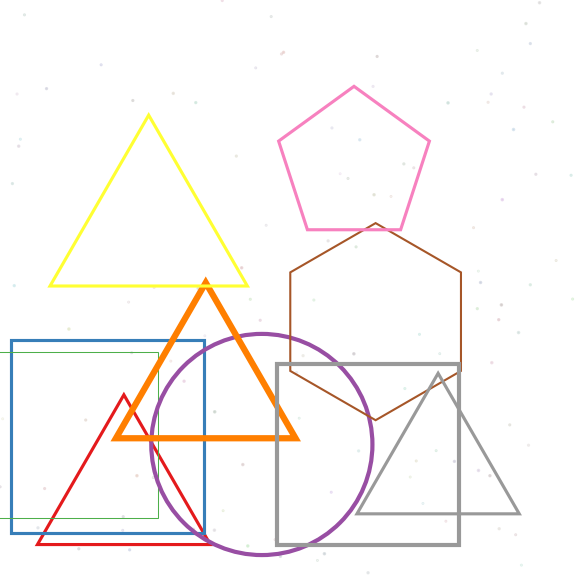[{"shape": "triangle", "thickness": 1.5, "radius": 0.86, "center": [0.215, 0.143]}, {"shape": "square", "thickness": 1.5, "radius": 0.83, "center": [0.186, 0.243]}, {"shape": "square", "thickness": 0.5, "radius": 0.72, "center": [0.13, 0.246]}, {"shape": "circle", "thickness": 2, "radius": 0.96, "center": [0.453, 0.229]}, {"shape": "triangle", "thickness": 3, "radius": 0.9, "center": [0.356, 0.33]}, {"shape": "triangle", "thickness": 1.5, "radius": 0.99, "center": [0.257, 0.603]}, {"shape": "hexagon", "thickness": 1, "radius": 0.85, "center": [0.65, 0.442]}, {"shape": "pentagon", "thickness": 1.5, "radius": 0.69, "center": [0.613, 0.712]}, {"shape": "triangle", "thickness": 1.5, "radius": 0.81, "center": [0.759, 0.19]}, {"shape": "square", "thickness": 2, "radius": 0.79, "center": [0.637, 0.212]}]